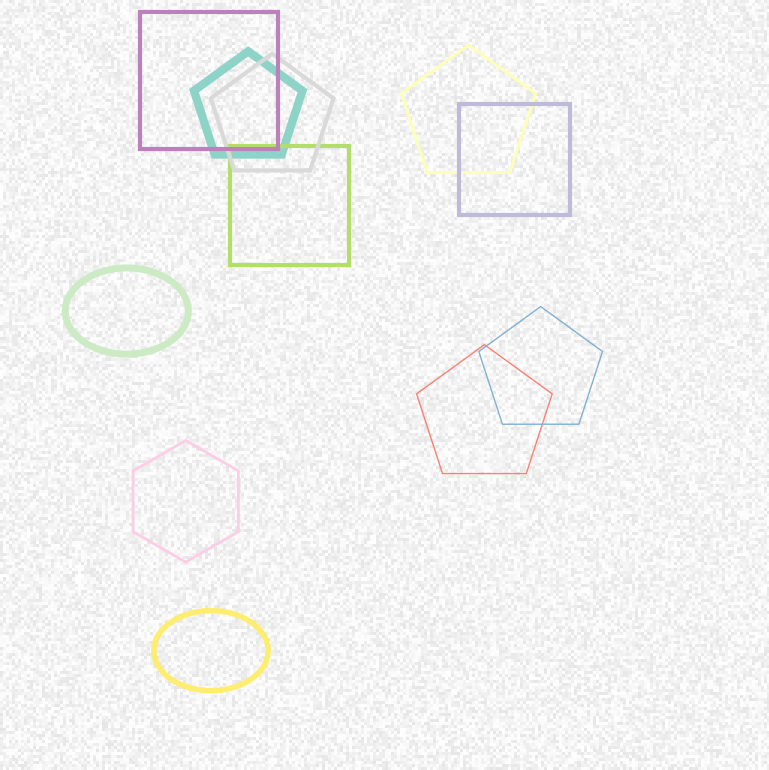[{"shape": "pentagon", "thickness": 3, "radius": 0.37, "center": [0.322, 0.859]}, {"shape": "pentagon", "thickness": 1, "radius": 0.46, "center": [0.608, 0.85]}, {"shape": "square", "thickness": 1.5, "radius": 0.36, "center": [0.668, 0.792]}, {"shape": "pentagon", "thickness": 0.5, "radius": 0.46, "center": [0.629, 0.46]}, {"shape": "pentagon", "thickness": 0.5, "radius": 0.42, "center": [0.702, 0.517]}, {"shape": "square", "thickness": 1.5, "radius": 0.39, "center": [0.376, 0.733]}, {"shape": "hexagon", "thickness": 1, "radius": 0.39, "center": [0.241, 0.349]}, {"shape": "pentagon", "thickness": 1.5, "radius": 0.42, "center": [0.353, 0.846]}, {"shape": "square", "thickness": 1.5, "radius": 0.45, "center": [0.272, 0.895]}, {"shape": "oval", "thickness": 2.5, "radius": 0.4, "center": [0.165, 0.596]}, {"shape": "oval", "thickness": 2, "radius": 0.37, "center": [0.274, 0.155]}]